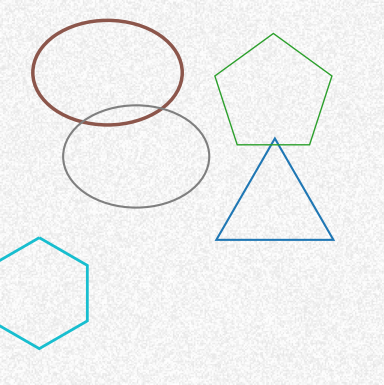[{"shape": "triangle", "thickness": 1.5, "radius": 0.88, "center": [0.714, 0.465]}, {"shape": "pentagon", "thickness": 1, "radius": 0.8, "center": [0.71, 0.753]}, {"shape": "oval", "thickness": 2.5, "radius": 0.97, "center": [0.279, 0.811]}, {"shape": "oval", "thickness": 1.5, "radius": 0.95, "center": [0.354, 0.594]}, {"shape": "hexagon", "thickness": 2, "radius": 0.72, "center": [0.102, 0.239]}]